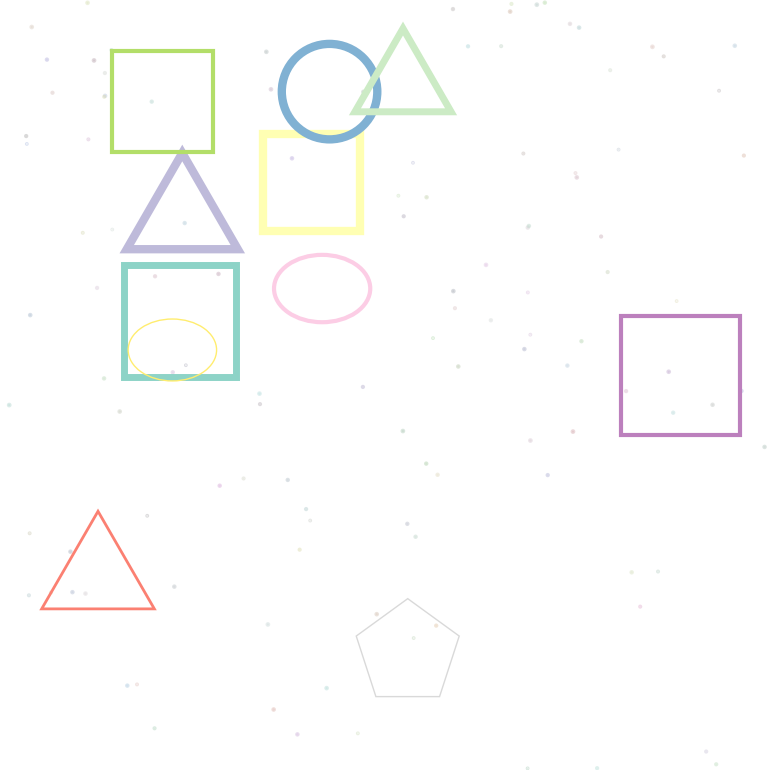[{"shape": "square", "thickness": 2.5, "radius": 0.36, "center": [0.234, 0.583]}, {"shape": "square", "thickness": 3, "radius": 0.32, "center": [0.404, 0.763]}, {"shape": "triangle", "thickness": 3, "radius": 0.42, "center": [0.237, 0.718]}, {"shape": "triangle", "thickness": 1, "radius": 0.42, "center": [0.127, 0.251]}, {"shape": "circle", "thickness": 3, "radius": 0.31, "center": [0.428, 0.881]}, {"shape": "square", "thickness": 1.5, "radius": 0.33, "center": [0.211, 0.868]}, {"shape": "oval", "thickness": 1.5, "radius": 0.31, "center": [0.418, 0.625]}, {"shape": "pentagon", "thickness": 0.5, "radius": 0.35, "center": [0.53, 0.152]}, {"shape": "square", "thickness": 1.5, "radius": 0.39, "center": [0.884, 0.513]}, {"shape": "triangle", "thickness": 2.5, "radius": 0.36, "center": [0.523, 0.891]}, {"shape": "oval", "thickness": 0.5, "radius": 0.29, "center": [0.224, 0.545]}]